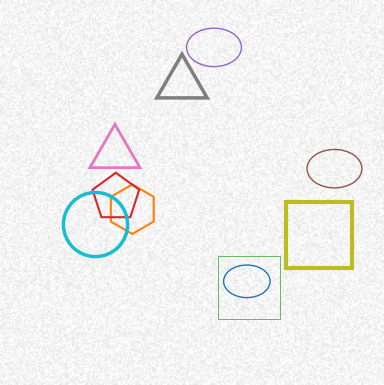[{"shape": "oval", "thickness": 1, "radius": 0.3, "center": [0.641, 0.269]}, {"shape": "hexagon", "thickness": 1.5, "radius": 0.32, "center": [0.344, 0.457]}, {"shape": "square", "thickness": 0.5, "radius": 0.41, "center": [0.647, 0.254]}, {"shape": "pentagon", "thickness": 1.5, "radius": 0.32, "center": [0.301, 0.487]}, {"shape": "oval", "thickness": 1, "radius": 0.36, "center": [0.556, 0.877]}, {"shape": "oval", "thickness": 1, "radius": 0.36, "center": [0.869, 0.562]}, {"shape": "triangle", "thickness": 2, "radius": 0.38, "center": [0.299, 0.602]}, {"shape": "triangle", "thickness": 2.5, "radius": 0.38, "center": [0.473, 0.784]}, {"shape": "square", "thickness": 3, "radius": 0.43, "center": [0.829, 0.39]}, {"shape": "circle", "thickness": 2.5, "radius": 0.42, "center": [0.248, 0.417]}]